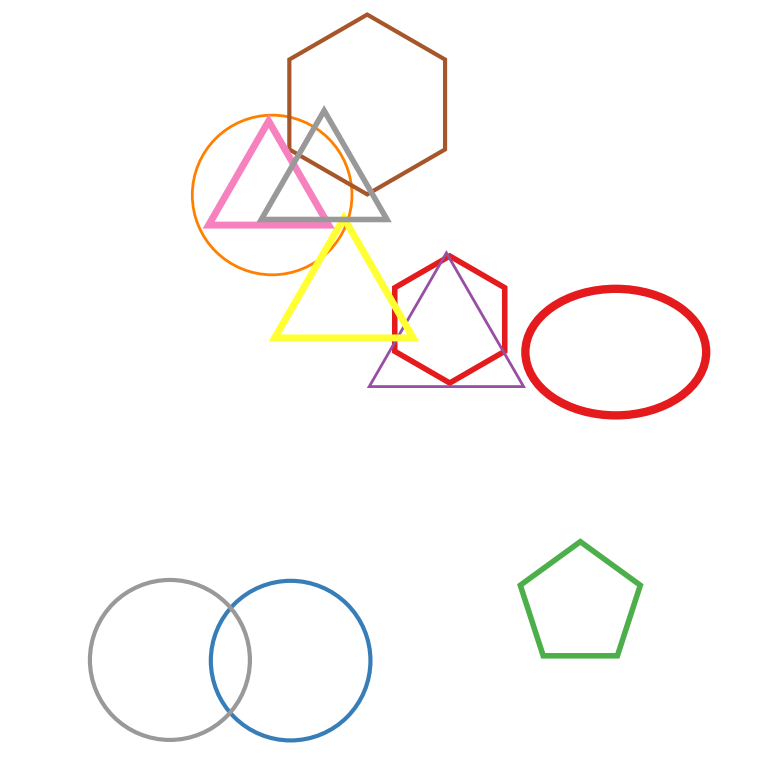[{"shape": "oval", "thickness": 3, "radius": 0.59, "center": [0.8, 0.543]}, {"shape": "hexagon", "thickness": 2, "radius": 0.41, "center": [0.584, 0.585]}, {"shape": "circle", "thickness": 1.5, "radius": 0.52, "center": [0.377, 0.142]}, {"shape": "pentagon", "thickness": 2, "radius": 0.41, "center": [0.754, 0.215]}, {"shape": "triangle", "thickness": 1, "radius": 0.58, "center": [0.58, 0.556]}, {"shape": "circle", "thickness": 1, "radius": 0.52, "center": [0.353, 0.747]}, {"shape": "triangle", "thickness": 2.5, "radius": 0.52, "center": [0.447, 0.613]}, {"shape": "hexagon", "thickness": 1.5, "radius": 0.58, "center": [0.477, 0.864]}, {"shape": "triangle", "thickness": 2.5, "radius": 0.45, "center": [0.349, 0.753]}, {"shape": "circle", "thickness": 1.5, "radius": 0.52, "center": [0.221, 0.143]}, {"shape": "triangle", "thickness": 2, "radius": 0.47, "center": [0.421, 0.762]}]